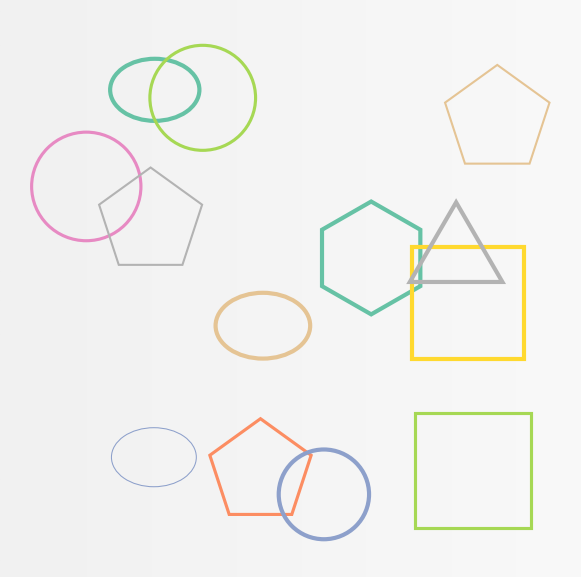[{"shape": "hexagon", "thickness": 2, "radius": 0.49, "center": [0.639, 0.552]}, {"shape": "oval", "thickness": 2, "radius": 0.38, "center": [0.266, 0.844]}, {"shape": "pentagon", "thickness": 1.5, "radius": 0.46, "center": [0.448, 0.182]}, {"shape": "circle", "thickness": 2, "radius": 0.39, "center": [0.557, 0.143]}, {"shape": "oval", "thickness": 0.5, "radius": 0.37, "center": [0.265, 0.207]}, {"shape": "circle", "thickness": 1.5, "radius": 0.47, "center": [0.148, 0.676]}, {"shape": "square", "thickness": 1.5, "radius": 0.5, "center": [0.814, 0.184]}, {"shape": "circle", "thickness": 1.5, "radius": 0.45, "center": [0.349, 0.83]}, {"shape": "square", "thickness": 2, "radius": 0.48, "center": [0.805, 0.474]}, {"shape": "pentagon", "thickness": 1, "radius": 0.47, "center": [0.856, 0.792]}, {"shape": "oval", "thickness": 2, "radius": 0.41, "center": [0.452, 0.435]}, {"shape": "triangle", "thickness": 2, "radius": 0.46, "center": [0.785, 0.557]}, {"shape": "pentagon", "thickness": 1, "radius": 0.47, "center": [0.259, 0.616]}]